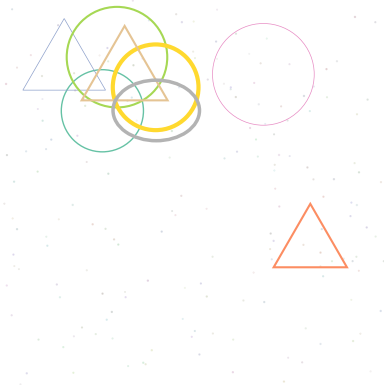[{"shape": "circle", "thickness": 1, "radius": 0.53, "center": [0.266, 0.712]}, {"shape": "triangle", "thickness": 1.5, "radius": 0.55, "center": [0.806, 0.361]}, {"shape": "triangle", "thickness": 0.5, "radius": 0.62, "center": [0.167, 0.828]}, {"shape": "circle", "thickness": 0.5, "radius": 0.66, "center": [0.684, 0.807]}, {"shape": "circle", "thickness": 1.5, "radius": 0.65, "center": [0.304, 0.852]}, {"shape": "circle", "thickness": 3, "radius": 0.56, "center": [0.404, 0.773]}, {"shape": "triangle", "thickness": 1.5, "radius": 0.64, "center": [0.324, 0.804]}, {"shape": "oval", "thickness": 2.5, "radius": 0.56, "center": [0.406, 0.713]}]